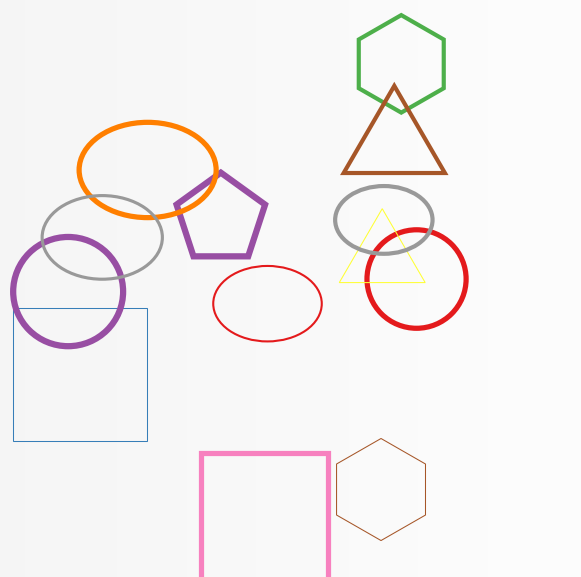[{"shape": "circle", "thickness": 2.5, "radius": 0.43, "center": [0.717, 0.516]}, {"shape": "oval", "thickness": 1, "radius": 0.47, "center": [0.46, 0.473]}, {"shape": "square", "thickness": 0.5, "radius": 0.58, "center": [0.138, 0.351]}, {"shape": "hexagon", "thickness": 2, "radius": 0.42, "center": [0.69, 0.889]}, {"shape": "pentagon", "thickness": 3, "radius": 0.4, "center": [0.38, 0.62]}, {"shape": "circle", "thickness": 3, "radius": 0.47, "center": [0.117, 0.494]}, {"shape": "oval", "thickness": 2.5, "radius": 0.59, "center": [0.254, 0.705]}, {"shape": "triangle", "thickness": 0.5, "radius": 0.43, "center": [0.658, 0.552]}, {"shape": "triangle", "thickness": 2, "radius": 0.5, "center": [0.678, 0.75]}, {"shape": "hexagon", "thickness": 0.5, "radius": 0.44, "center": [0.656, 0.151]}, {"shape": "square", "thickness": 2.5, "radius": 0.54, "center": [0.455, 0.106]}, {"shape": "oval", "thickness": 2, "radius": 0.42, "center": [0.66, 0.618]}, {"shape": "oval", "thickness": 1.5, "radius": 0.52, "center": [0.176, 0.588]}]